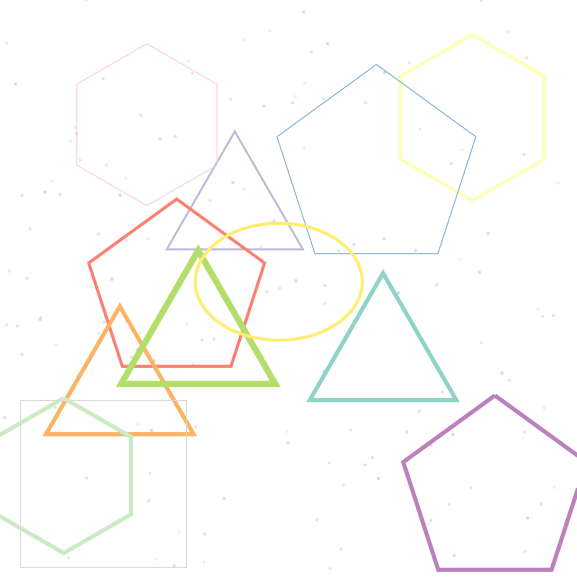[{"shape": "triangle", "thickness": 2, "radius": 0.73, "center": [0.663, 0.38]}, {"shape": "hexagon", "thickness": 1.5, "radius": 0.72, "center": [0.818, 0.795]}, {"shape": "triangle", "thickness": 1, "radius": 0.68, "center": [0.407, 0.635]}, {"shape": "pentagon", "thickness": 1.5, "radius": 0.8, "center": [0.306, 0.494]}, {"shape": "pentagon", "thickness": 0.5, "radius": 0.91, "center": [0.652, 0.706]}, {"shape": "triangle", "thickness": 2, "radius": 0.74, "center": [0.207, 0.321]}, {"shape": "triangle", "thickness": 3, "radius": 0.77, "center": [0.343, 0.411]}, {"shape": "hexagon", "thickness": 0.5, "radius": 0.7, "center": [0.254, 0.783]}, {"shape": "square", "thickness": 0.5, "radius": 0.72, "center": [0.179, 0.162]}, {"shape": "pentagon", "thickness": 2, "radius": 0.83, "center": [0.857, 0.147]}, {"shape": "hexagon", "thickness": 2, "radius": 0.67, "center": [0.11, 0.176]}, {"shape": "oval", "thickness": 1.5, "radius": 0.72, "center": [0.483, 0.511]}]